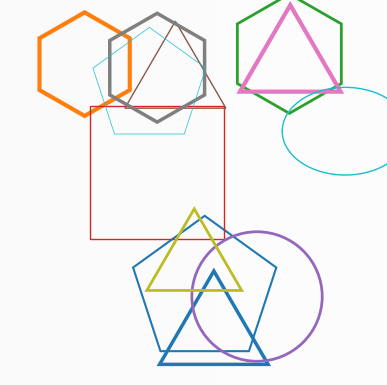[{"shape": "pentagon", "thickness": 1.5, "radius": 0.97, "center": [0.528, 0.245]}, {"shape": "triangle", "thickness": 2.5, "radius": 0.81, "center": [0.552, 0.134]}, {"shape": "hexagon", "thickness": 3, "radius": 0.67, "center": [0.218, 0.833]}, {"shape": "hexagon", "thickness": 2, "radius": 0.77, "center": [0.747, 0.86]}, {"shape": "square", "thickness": 1, "radius": 0.87, "center": [0.406, 0.552]}, {"shape": "circle", "thickness": 2, "radius": 0.84, "center": [0.663, 0.23]}, {"shape": "triangle", "thickness": 1, "radius": 0.75, "center": [0.453, 0.794]}, {"shape": "triangle", "thickness": 3, "radius": 0.75, "center": [0.749, 0.837]}, {"shape": "hexagon", "thickness": 2.5, "radius": 0.71, "center": [0.406, 0.824]}, {"shape": "triangle", "thickness": 2, "radius": 0.71, "center": [0.501, 0.316]}, {"shape": "pentagon", "thickness": 0.5, "radius": 0.77, "center": [0.386, 0.776]}, {"shape": "oval", "thickness": 1, "radius": 0.81, "center": [0.891, 0.659]}]